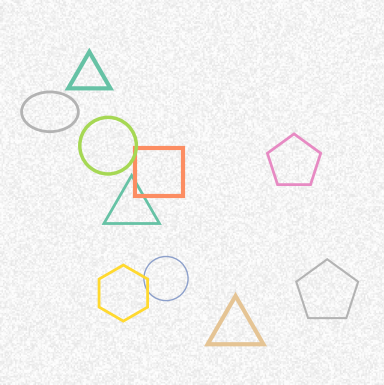[{"shape": "triangle", "thickness": 2, "radius": 0.42, "center": [0.342, 0.461]}, {"shape": "triangle", "thickness": 3, "radius": 0.32, "center": [0.232, 0.802]}, {"shape": "square", "thickness": 3, "radius": 0.31, "center": [0.414, 0.553]}, {"shape": "circle", "thickness": 1, "radius": 0.29, "center": [0.431, 0.276]}, {"shape": "pentagon", "thickness": 2, "radius": 0.36, "center": [0.764, 0.579]}, {"shape": "circle", "thickness": 2.5, "radius": 0.37, "center": [0.281, 0.622]}, {"shape": "hexagon", "thickness": 2, "radius": 0.36, "center": [0.32, 0.239]}, {"shape": "triangle", "thickness": 3, "radius": 0.42, "center": [0.612, 0.148]}, {"shape": "pentagon", "thickness": 1.5, "radius": 0.42, "center": [0.85, 0.242]}, {"shape": "oval", "thickness": 2, "radius": 0.37, "center": [0.13, 0.71]}]